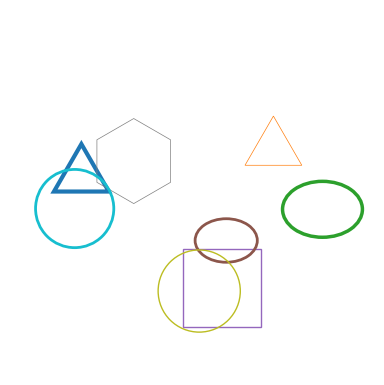[{"shape": "triangle", "thickness": 3, "radius": 0.41, "center": [0.211, 0.544]}, {"shape": "triangle", "thickness": 0.5, "radius": 0.43, "center": [0.71, 0.613]}, {"shape": "oval", "thickness": 2.5, "radius": 0.52, "center": [0.838, 0.456]}, {"shape": "square", "thickness": 1, "radius": 0.51, "center": [0.576, 0.252]}, {"shape": "oval", "thickness": 2, "radius": 0.4, "center": [0.588, 0.375]}, {"shape": "hexagon", "thickness": 0.5, "radius": 0.55, "center": [0.347, 0.582]}, {"shape": "circle", "thickness": 1, "radius": 0.53, "center": [0.517, 0.244]}, {"shape": "circle", "thickness": 2, "radius": 0.51, "center": [0.194, 0.458]}]